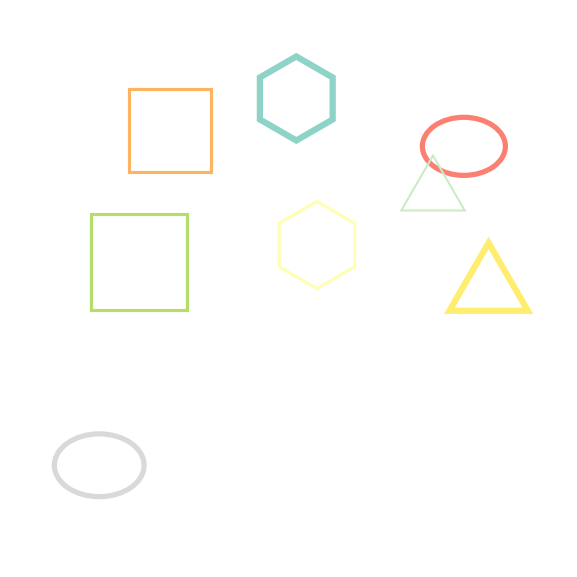[{"shape": "hexagon", "thickness": 3, "radius": 0.36, "center": [0.513, 0.829]}, {"shape": "hexagon", "thickness": 1.5, "radius": 0.38, "center": [0.549, 0.575]}, {"shape": "oval", "thickness": 2.5, "radius": 0.36, "center": [0.803, 0.746]}, {"shape": "square", "thickness": 1.5, "radius": 0.36, "center": [0.294, 0.774]}, {"shape": "square", "thickness": 1.5, "radius": 0.41, "center": [0.24, 0.546]}, {"shape": "oval", "thickness": 2.5, "radius": 0.39, "center": [0.172, 0.193]}, {"shape": "triangle", "thickness": 1, "radius": 0.32, "center": [0.75, 0.666]}, {"shape": "triangle", "thickness": 3, "radius": 0.39, "center": [0.846, 0.5]}]